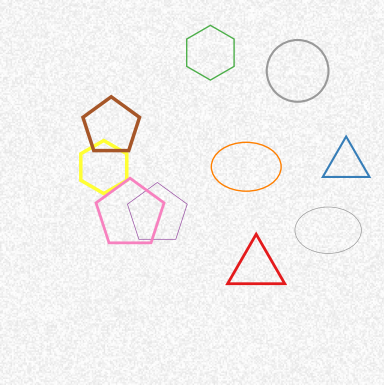[{"shape": "triangle", "thickness": 2, "radius": 0.43, "center": [0.665, 0.306]}, {"shape": "triangle", "thickness": 1.5, "radius": 0.35, "center": [0.899, 0.575]}, {"shape": "hexagon", "thickness": 1, "radius": 0.36, "center": [0.546, 0.863]}, {"shape": "pentagon", "thickness": 0.5, "radius": 0.41, "center": [0.409, 0.444]}, {"shape": "oval", "thickness": 1, "radius": 0.45, "center": [0.64, 0.567]}, {"shape": "hexagon", "thickness": 2.5, "radius": 0.34, "center": [0.27, 0.566]}, {"shape": "pentagon", "thickness": 2.5, "radius": 0.39, "center": [0.289, 0.671]}, {"shape": "pentagon", "thickness": 2, "radius": 0.46, "center": [0.338, 0.444]}, {"shape": "circle", "thickness": 1.5, "radius": 0.4, "center": [0.773, 0.816]}, {"shape": "oval", "thickness": 0.5, "radius": 0.43, "center": [0.852, 0.402]}]